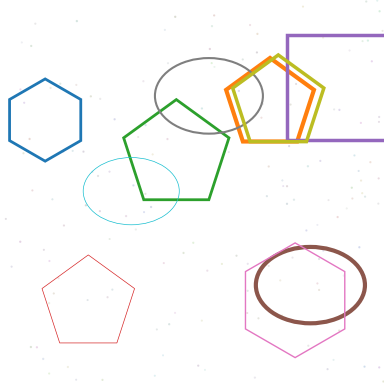[{"shape": "hexagon", "thickness": 2, "radius": 0.53, "center": [0.117, 0.688]}, {"shape": "pentagon", "thickness": 3, "radius": 0.6, "center": [0.701, 0.73]}, {"shape": "pentagon", "thickness": 2, "radius": 0.72, "center": [0.458, 0.598]}, {"shape": "pentagon", "thickness": 0.5, "radius": 0.63, "center": [0.229, 0.211]}, {"shape": "square", "thickness": 2.5, "radius": 0.68, "center": [0.88, 0.773]}, {"shape": "oval", "thickness": 3, "radius": 0.71, "center": [0.806, 0.259]}, {"shape": "hexagon", "thickness": 1, "radius": 0.74, "center": [0.767, 0.22]}, {"shape": "oval", "thickness": 1.5, "radius": 0.7, "center": [0.543, 0.751]}, {"shape": "pentagon", "thickness": 2.5, "radius": 0.62, "center": [0.723, 0.733]}, {"shape": "oval", "thickness": 0.5, "radius": 0.62, "center": [0.341, 0.503]}]